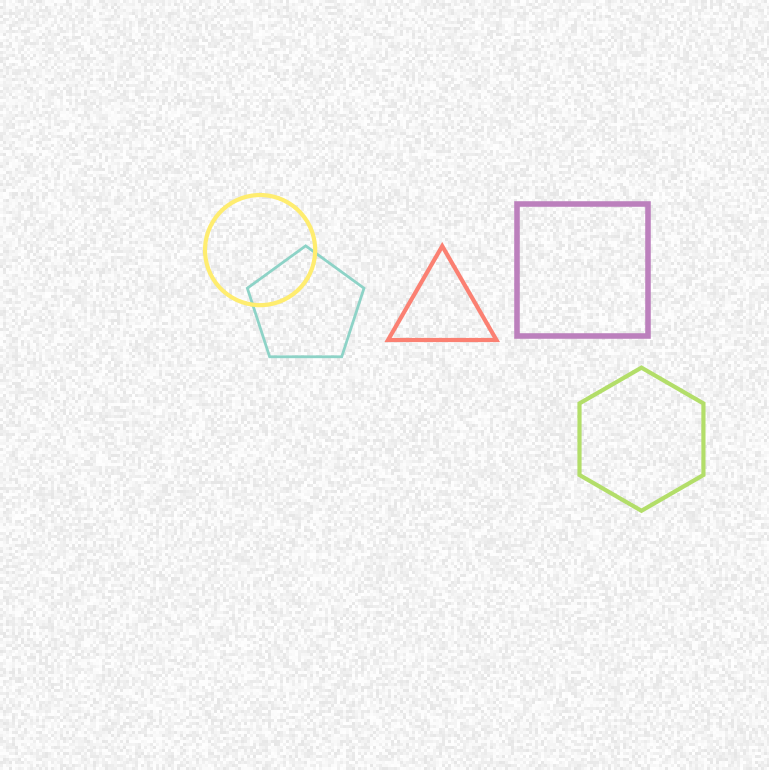[{"shape": "pentagon", "thickness": 1, "radius": 0.4, "center": [0.397, 0.601]}, {"shape": "triangle", "thickness": 1.5, "radius": 0.41, "center": [0.574, 0.599]}, {"shape": "hexagon", "thickness": 1.5, "radius": 0.46, "center": [0.833, 0.43]}, {"shape": "square", "thickness": 2, "radius": 0.43, "center": [0.757, 0.649]}, {"shape": "circle", "thickness": 1.5, "radius": 0.36, "center": [0.338, 0.675]}]